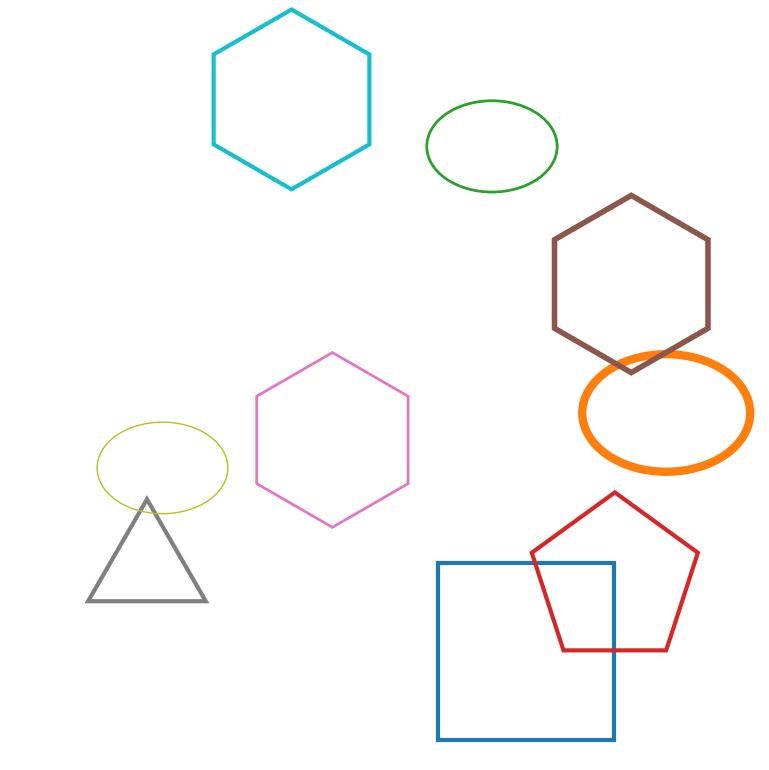[{"shape": "square", "thickness": 1.5, "radius": 0.57, "center": [0.683, 0.154]}, {"shape": "oval", "thickness": 3, "radius": 0.55, "center": [0.865, 0.464]}, {"shape": "oval", "thickness": 1, "radius": 0.42, "center": [0.639, 0.81]}, {"shape": "pentagon", "thickness": 1.5, "radius": 0.57, "center": [0.798, 0.247]}, {"shape": "hexagon", "thickness": 2, "radius": 0.58, "center": [0.82, 0.631]}, {"shape": "hexagon", "thickness": 1, "radius": 0.57, "center": [0.432, 0.429]}, {"shape": "triangle", "thickness": 1.5, "radius": 0.44, "center": [0.191, 0.263]}, {"shape": "oval", "thickness": 0.5, "radius": 0.42, "center": [0.211, 0.392]}, {"shape": "hexagon", "thickness": 1.5, "radius": 0.58, "center": [0.379, 0.871]}]